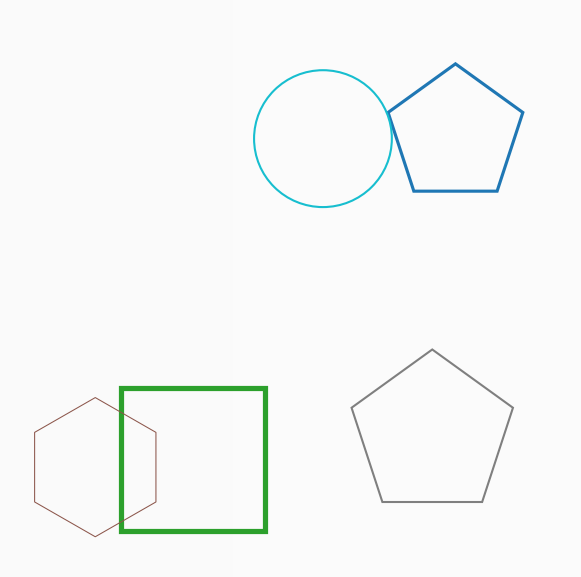[{"shape": "pentagon", "thickness": 1.5, "radius": 0.61, "center": [0.784, 0.767]}, {"shape": "square", "thickness": 2.5, "radius": 0.62, "center": [0.332, 0.204]}, {"shape": "hexagon", "thickness": 0.5, "radius": 0.6, "center": [0.164, 0.19]}, {"shape": "pentagon", "thickness": 1, "radius": 0.73, "center": [0.744, 0.248]}, {"shape": "circle", "thickness": 1, "radius": 0.59, "center": [0.556, 0.759]}]